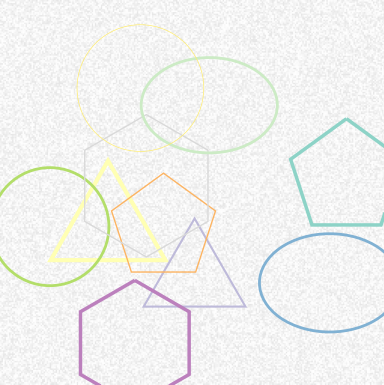[{"shape": "pentagon", "thickness": 2.5, "radius": 0.76, "center": [0.9, 0.539]}, {"shape": "triangle", "thickness": 3, "radius": 0.86, "center": [0.281, 0.41]}, {"shape": "triangle", "thickness": 1.5, "radius": 0.76, "center": [0.505, 0.28]}, {"shape": "oval", "thickness": 2, "radius": 0.91, "center": [0.856, 0.265]}, {"shape": "pentagon", "thickness": 1, "radius": 0.71, "center": [0.425, 0.408]}, {"shape": "circle", "thickness": 2, "radius": 0.77, "center": [0.13, 0.411]}, {"shape": "hexagon", "thickness": 1, "radius": 0.92, "center": [0.38, 0.517]}, {"shape": "hexagon", "thickness": 2.5, "radius": 0.81, "center": [0.35, 0.109]}, {"shape": "oval", "thickness": 2, "radius": 0.88, "center": [0.544, 0.727]}, {"shape": "circle", "thickness": 0.5, "radius": 0.82, "center": [0.365, 0.771]}]